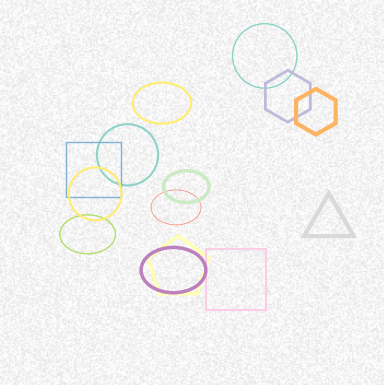[{"shape": "circle", "thickness": 1, "radius": 0.42, "center": [0.688, 0.855]}, {"shape": "circle", "thickness": 1.5, "radius": 0.4, "center": [0.331, 0.598]}, {"shape": "pentagon", "thickness": 2.5, "radius": 0.42, "center": [0.463, 0.304]}, {"shape": "hexagon", "thickness": 2, "radius": 0.34, "center": [0.748, 0.75]}, {"shape": "oval", "thickness": 0.5, "radius": 0.32, "center": [0.457, 0.461]}, {"shape": "square", "thickness": 1, "radius": 0.36, "center": [0.243, 0.56]}, {"shape": "hexagon", "thickness": 3, "radius": 0.3, "center": [0.82, 0.71]}, {"shape": "oval", "thickness": 1, "radius": 0.36, "center": [0.228, 0.391]}, {"shape": "square", "thickness": 1.5, "radius": 0.39, "center": [0.613, 0.274]}, {"shape": "triangle", "thickness": 3, "radius": 0.37, "center": [0.854, 0.424]}, {"shape": "oval", "thickness": 2.5, "radius": 0.42, "center": [0.45, 0.298]}, {"shape": "oval", "thickness": 2.5, "radius": 0.3, "center": [0.484, 0.515]}, {"shape": "circle", "thickness": 1.5, "radius": 0.34, "center": [0.247, 0.497]}, {"shape": "oval", "thickness": 1.5, "radius": 0.38, "center": [0.421, 0.732]}]